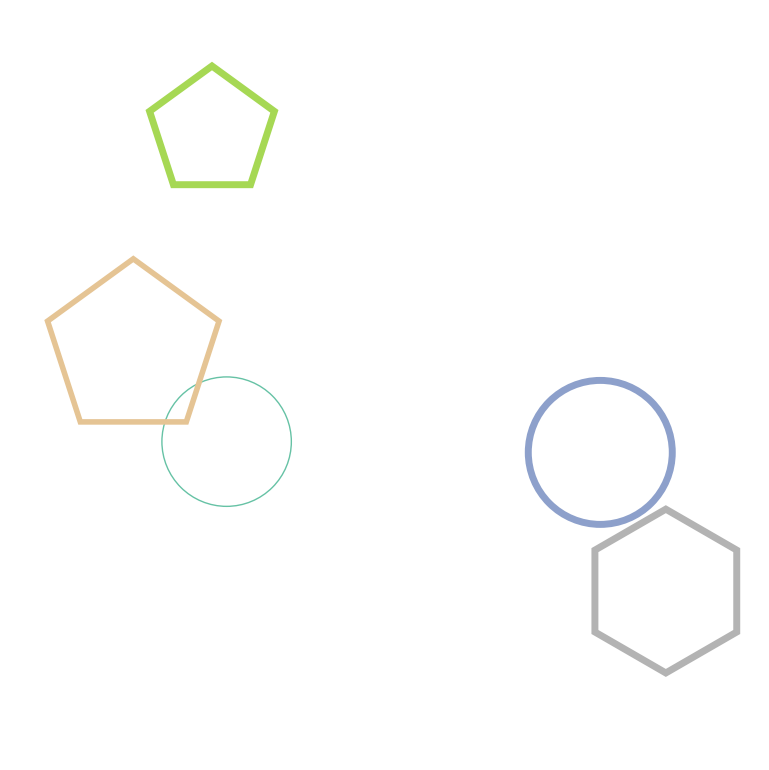[{"shape": "circle", "thickness": 0.5, "radius": 0.42, "center": [0.294, 0.426]}, {"shape": "circle", "thickness": 2.5, "radius": 0.47, "center": [0.78, 0.412]}, {"shape": "pentagon", "thickness": 2.5, "radius": 0.43, "center": [0.275, 0.829]}, {"shape": "pentagon", "thickness": 2, "radius": 0.59, "center": [0.173, 0.547]}, {"shape": "hexagon", "thickness": 2.5, "radius": 0.53, "center": [0.865, 0.232]}]